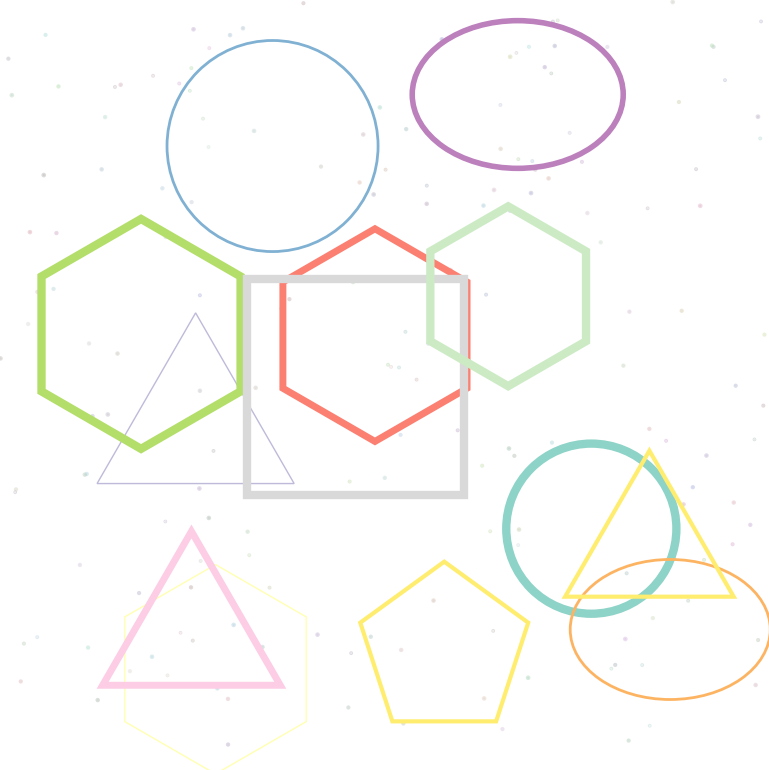[{"shape": "circle", "thickness": 3, "radius": 0.55, "center": [0.768, 0.313]}, {"shape": "hexagon", "thickness": 0.5, "radius": 0.68, "center": [0.28, 0.131]}, {"shape": "triangle", "thickness": 0.5, "radius": 0.74, "center": [0.254, 0.446]}, {"shape": "hexagon", "thickness": 2.5, "radius": 0.69, "center": [0.487, 0.565]}, {"shape": "circle", "thickness": 1, "radius": 0.69, "center": [0.354, 0.81]}, {"shape": "oval", "thickness": 1, "radius": 0.65, "center": [0.87, 0.182]}, {"shape": "hexagon", "thickness": 3, "radius": 0.75, "center": [0.183, 0.566]}, {"shape": "triangle", "thickness": 2.5, "radius": 0.67, "center": [0.249, 0.177]}, {"shape": "square", "thickness": 3, "radius": 0.7, "center": [0.462, 0.497]}, {"shape": "oval", "thickness": 2, "radius": 0.69, "center": [0.672, 0.877]}, {"shape": "hexagon", "thickness": 3, "radius": 0.58, "center": [0.66, 0.615]}, {"shape": "pentagon", "thickness": 1.5, "radius": 0.57, "center": [0.577, 0.156]}, {"shape": "triangle", "thickness": 1.5, "radius": 0.63, "center": [0.843, 0.288]}]